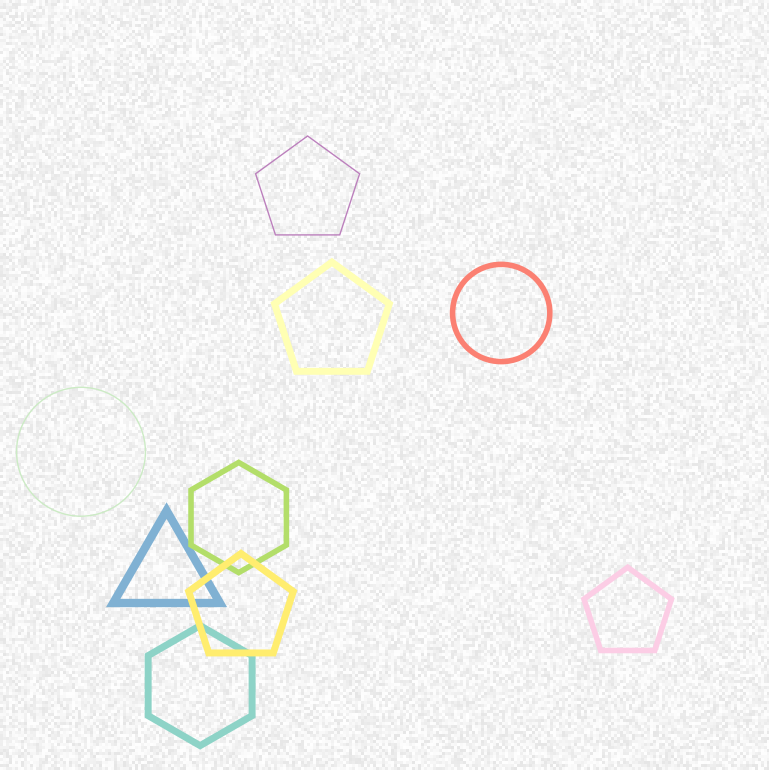[{"shape": "hexagon", "thickness": 2.5, "radius": 0.39, "center": [0.26, 0.11]}, {"shape": "pentagon", "thickness": 2.5, "radius": 0.39, "center": [0.431, 0.581]}, {"shape": "circle", "thickness": 2, "radius": 0.32, "center": [0.651, 0.594]}, {"shape": "triangle", "thickness": 3, "radius": 0.4, "center": [0.216, 0.257]}, {"shape": "hexagon", "thickness": 2, "radius": 0.36, "center": [0.31, 0.328]}, {"shape": "pentagon", "thickness": 2, "radius": 0.3, "center": [0.815, 0.204]}, {"shape": "pentagon", "thickness": 0.5, "radius": 0.36, "center": [0.399, 0.752]}, {"shape": "circle", "thickness": 0.5, "radius": 0.42, "center": [0.105, 0.413]}, {"shape": "pentagon", "thickness": 2.5, "radius": 0.36, "center": [0.313, 0.21]}]